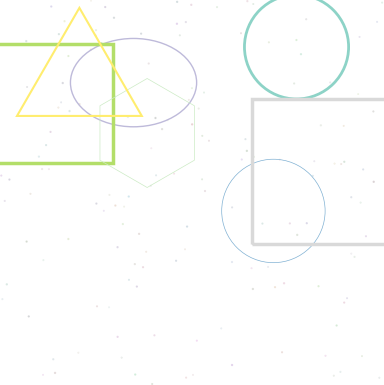[{"shape": "circle", "thickness": 2, "radius": 0.68, "center": [0.77, 0.878]}, {"shape": "oval", "thickness": 1, "radius": 0.82, "center": [0.347, 0.785]}, {"shape": "circle", "thickness": 0.5, "radius": 0.67, "center": [0.71, 0.452]}, {"shape": "square", "thickness": 2.5, "radius": 0.77, "center": [0.138, 0.732]}, {"shape": "square", "thickness": 2.5, "radius": 0.94, "center": [0.842, 0.554]}, {"shape": "hexagon", "thickness": 0.5, "radius": 0.71, "center": [0.382, 0.655]}, {"shape": "triangle", "thickness": 1.5, "radius": 0.94, "center": [0.206, 0.792]}]